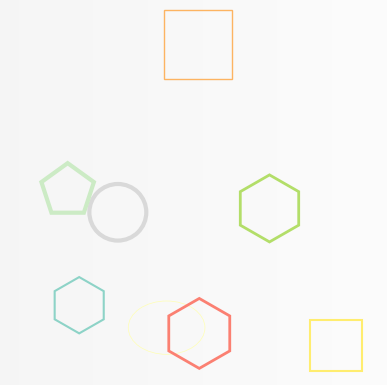[{"shape": "hexagon", "thickness": 1.5, "radius": 0.37, "center": [0.204, 0.207]}, {"shape": "oval", "thickness": 0.5, "radius": 0.49, "center": [0.43, 0.149]}, {"shape": "hexagon", "thickness": 2, "radius": 0.45, "center": [0.514, 0.134]}, {"shape": "square", "thickness": 1, "radius": 0.44, "center": [0.511, 0.885]}, {"shape": "hexagon", "thickness": 2, "radius": 0.44, "center": [0.695, 0.459]}, {"shape": "circle", "thickness": 3, "radius": 0.37, "center": [0.304, 0.449]}, {"shape": "pentagon", "thickness": 3, "radius": 0.36, "center": [0.175, 0.505]}, {"shape": "square", "thickness": 1.5, "radius": 0.34, "center": [0.867, 0.103]}]